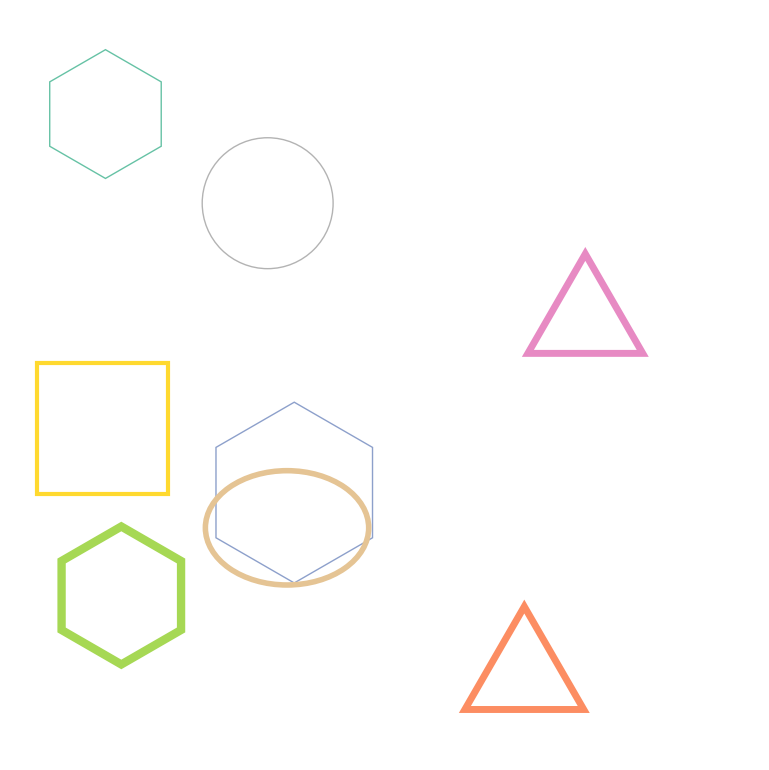[{"shape": "hexagon", "thickness": 0.5, "radius": 0.42, "center": [0.137, 0.852]}, {"shape": "triangle", "thickness": 2.5, "radius": 0.45, "center": [0.681, 0.123]}, {"shape": "hexagon", "thickness": 0.5, "radius": 0.59, "center": [0.382, 0.36]}, {"shape": "triangle", "thickness": 2.5, "radius": 0.43, "center": [0.76, 0.584]}, {"shape": "hexagon", "thickness": 3, "radius": 0.45, "center": [0.158, 0.227]}, {"shape": "square", "thickness": 1.5, "radius": 0.42, "center": [0.133, 0.443]}, {"shape": "oval", "thickness": 2, "radius": 0.53, "center": [0.373, 0.315]}, {"shape": "circle", "thickness": 0.5, "radius": 0.43, "center": [0.348, 0.736]}]